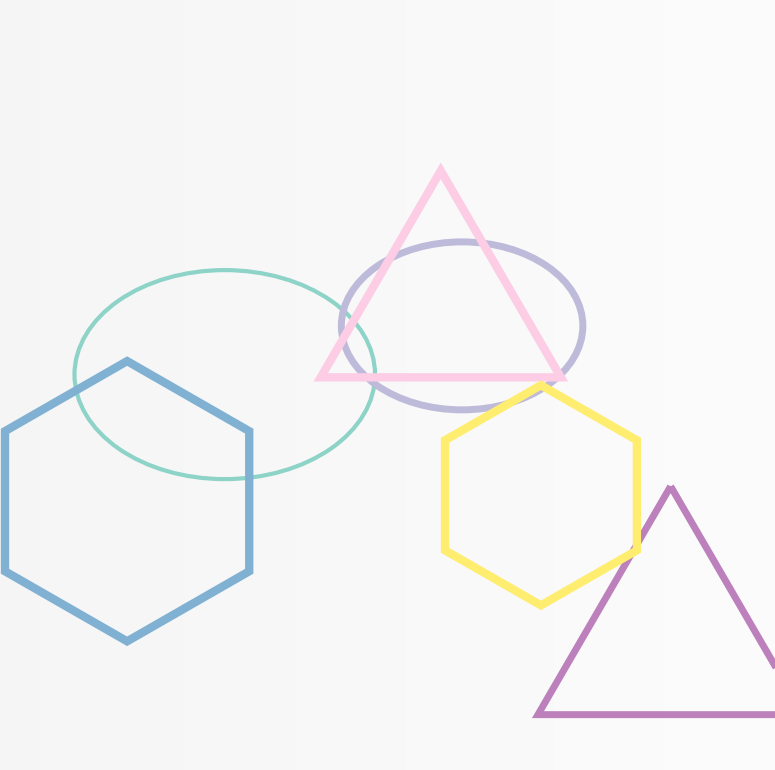[{"shape": "oval", "thickness": 1.5, "radius": 0.97, "center": [0.29, 0.513]}, {"shape": "oval", "thickness": 2.5, "radius": 0.78, "center": [0.596, 0.577]}, {"shape": "hexagon", "thickness": 3, "radius": 0.91, "center": [0.164, 0.349]}, {"shape": "triangle", "thickness": 3, "radius": 0.89, "center": [0.569, 0.599]}, {"shape": "triangle", "thickness": 2.5, "radius": 0.99, "center": [0.865, 0.171]}, {"shape": "hexagon", "thickness": 3, "radius": 0.71, "center": [0.698, 0.357]}]